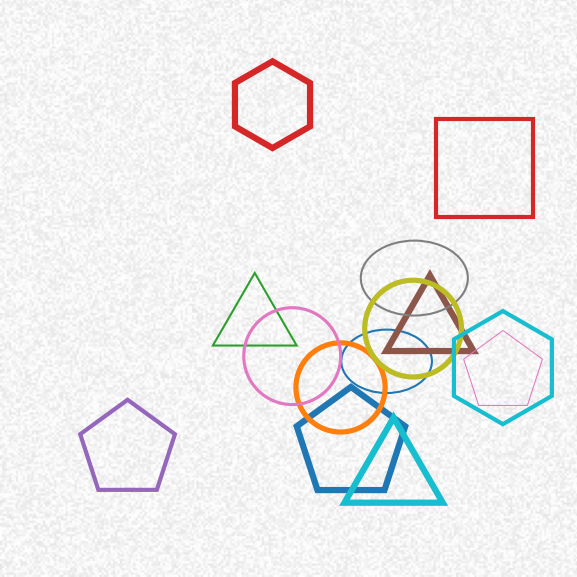[{"shape": "oval", "thickness": 1, "radius": 0.39, "center": [0.669, 0.373]}, {"shape": "pentagon", "thickness": 3, "radius": 0.49, "center": [0.608, 0.23]}, {"shape": "circle", "thickness": 2.5, "radius": 0.39, "center": [0.59, 0.328]}, {"shape": "triangle", "thickness": 1, "radius": 0.42, "center": [0.441, 0.443]}, {"shape": "square", "thickness": 2, "radius": 0.42, "center": [0.839, 0.708]}, {"shape": "hexagon", "thickness": 3, "radius": 0.38, "center": [0.472, 0.818]}, {"shape": "pentagon", "thickness": 2, "radius": 0.43, "center": [0.221, 0.221]}, {"shape": "triangle", "thickness": 3, "radius": 0.44, "center": [0.744, 0.435]}, {"shape": "circle", "thickness": 1.5, "radius": 0.42, "center": [0.506, 0.382]}, {"shape": "pentagon", "thickness": 0.5, "radius": 0.36, "center": [0.871, 0.355]}, {"shape": "oval", "thickness": 1, "radius": 0.46, "center": [0.717, 0.518]}, {"shape": "circle", "thickness": 2.5, "radius": 0.42, "center": [0.715, 0.43]}, {"shape": "triangle", "thickness": 3, "radius": 0.49, "center": [0.682, 0.178]}, {"shape": "hexagon", "thickness": 2, "radius": 0.49, "center": [0.871, 0.363]}]